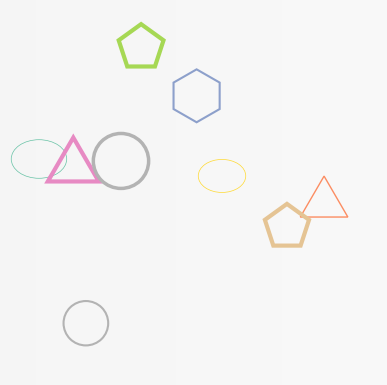[{"shape": "oval", "thickness": 0.5, "radius": 0.36, "center": [0.101, 0.587]}, {"shape": "triangle", "thickness": 1, "radius": 0.35, "center": [0.836, 0.472]}, {"shape": "hexagon", "thickness": 1.5, "radius": 0.34, "center": [0.507, 0.751]}, {"shape": "triangle", "thickness": 3, "radius": 0.38, "center": [0.189, 0.567]}, {"shape": "pentagon", "thickness": 3, "radius": 0.3, "center": [0.364, 0.876]}, {"shape": "oval", "thickness": 0.5, "radius": 0.31, "center": [0.573, 0.543]}, {"shape": "pentagon", "thickness": 3, "radius": 0.3, "center": [0.741, 0.411]}, {"shape": "circle", "thickness": 2.5, "radius": 0.36, "center": [0.312, 0.582]}, {"shape": "circle", "thickness": 1.5, "radius": 0.29, "center": [0.222, 0.16]}]